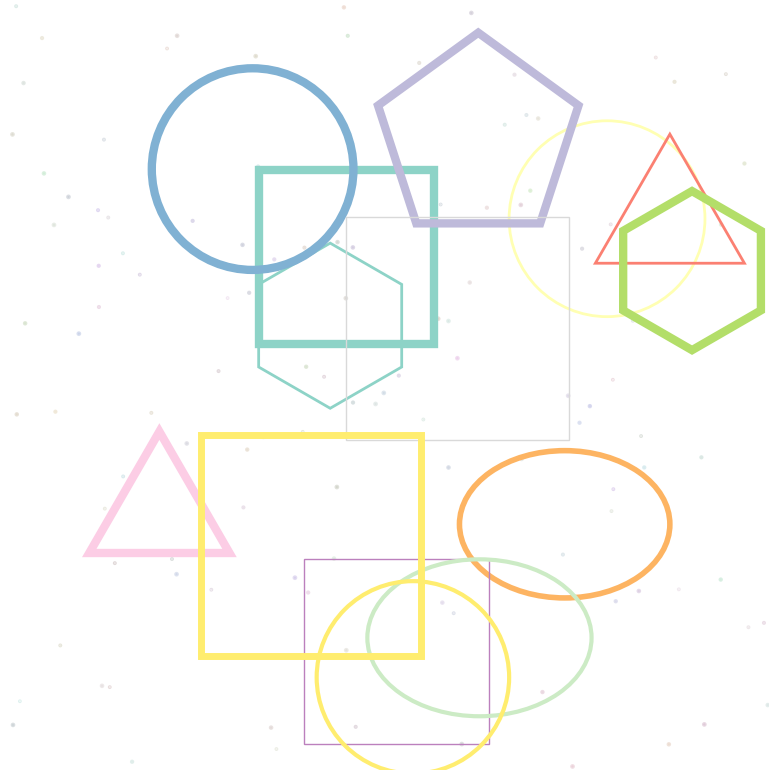[{"shape": "hexagon", "thickness": 1, "radius": 0.54, "center": [0.429, 0.577]}, {"shape": "square", "thickness": 3, "radius": 0.57, "center": [0.45, 0.666]}, {"shape": "circle", "thickness": 1, "radius": 0.64, "center": [0.788, 0.716]}, {"shape": "pentagon", "thickness": 3, "radius": 0.68, "center": [0.621, 0.821]}, {"shape": "triangle", "thickness": 1, "radius": 0.56, "center": [0.87, 0.714]}, {"shape": "circle", "thickness": 3, "radius": 0.65, "center": [0.328, 0.78]}, {"shape": "oval", "thickness": 2, "radius": 0.68, "center": [0.733, 0.319]}, {"shape": "hexagon", "thickness": 3, "radius": 0.52, "center": [0.899, 0.649]}, {"shape": "triangle", "thickness": 3, "radius": 0.53, "center": [0.207, 0.334]}, {"shape": "square", "thickness": 0.5, "radius": 0.73, "center": [0.594, 0.574]}, {"shape": "square", "thickness": 0.5, "radius": 0.6, "center": [0.515, 0.154]}, {"shape": "oval", "thickness": 1.5, "radius": 0.73, "center": [0.623, 0.172]}, {"shape": "square", "thickness": 2.5, "radius": 0.71, "center": [0.404, 0.292]}, {"shape": "circle", "thickness": 1.5, "radius": 0.62, "center": [0.536, 0.12]}]